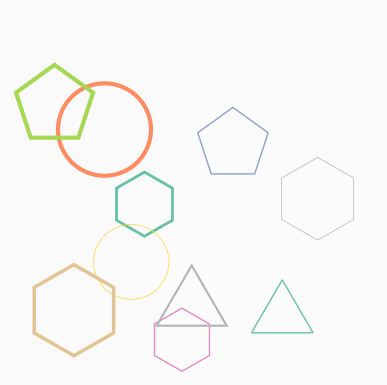[{"shape": "triangle", "thickness": 1, "radius": 0.46, "center": [0.728, 0.181]}, {"shape": "hexagon", "thickness": 2, "radius": 0.42, "center": [0.373, 0.47]}, {"shape": "circle", "thickness": 3, "radius": 0.6, "center": [0.27, 0.664]}, {"shape": "pentagon", "thickness": 1, "radius": 0.48, "center": [0.601, 0.626]}, {"shape": "hexagon", "thickness": 1, "radius": 0.41, "center": [0.47, 0.118]}, {"shape": "pentagon", "thickness": 3, "radius": 0.52, "center": [0.141, 0.727]}, {"shape": "circle", "thickness": 0.5, "radius": 0.49, "center": [0.339, 0.32]}, {"shape": "hexagon", "thickness": 2.5, "radius": 0.59, "center": [0.191, 0.194]}, {"shape": "triangle", "thickness": 1.5, "radius": 0.52, "center": [0.495, 0.206]}, {"shape": "hexagon", "thickness": 0.5, "radius": 0.54, "center": [0.82, 0.484]}]